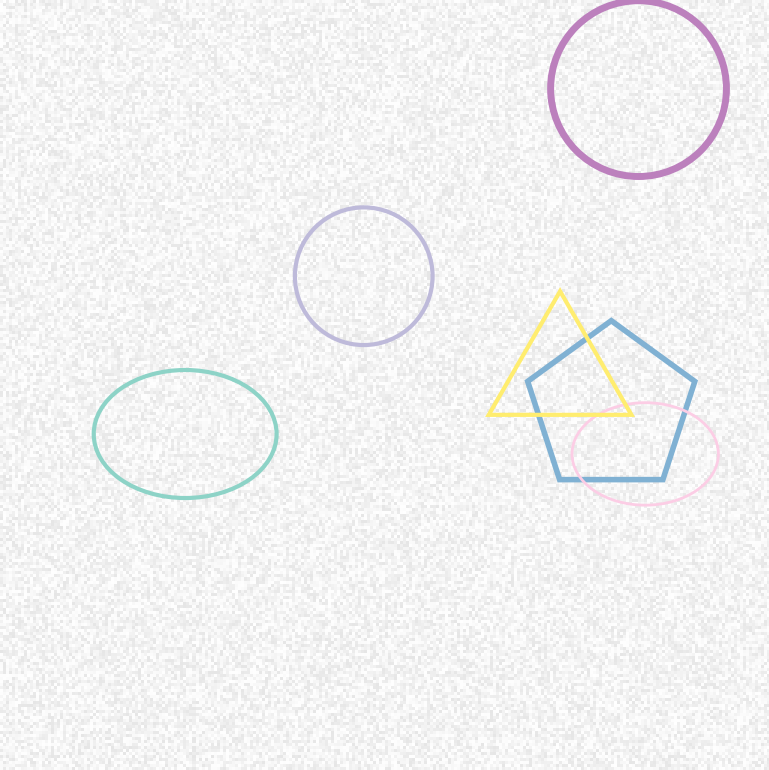[{"shape": "oval", "thickness": 1.5, "radius": 0.59, "center": [0.24, 0.436]}, {"shape": "circle", "thickness": 1.5, "radius": 0.45, "center": [0.472, 0.641]}, {"shape": "pentagon", "thickness": 2, "radius": 0.57, "center": [0.794, 0.469]}, {"shape": "oval", "thickness": 1, "radius": 0.48, "center": [0.838, 0.41]}, {"shape": "circle", "thickness": 2.5, "radius": 0.57, "center": [0.829, 0.885]}, {"shape": "triangle", "thickness": 1.5, "radius": 0.54, "center": [0.727, 0.515]}]